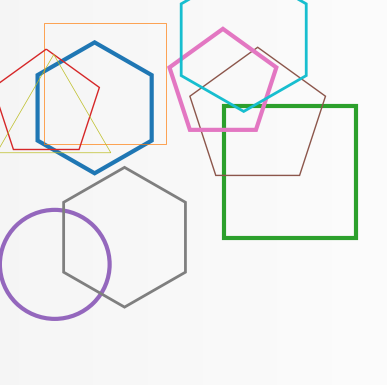[{"shape": "hexagon", "thickness": 3, "radius": 0.85, "center": [0.244, 0.72]}, {"shape": "square", "thickness": 0.5, "radius": 0.79, "center": [0.271, 0.783]}, {"shape": "square", "thickness": 3, "radius": 0.85, "center": [0.748, 0.553]}, {"shape": "pentagon", "thickness": 1, "radius": 0.72, "center": [0.119, 0.728]}, {"shape": "circle", "thickness": 3, "radius": 0.71, "center": [0.141, 0.313]}, {"shape": "pentagon", "thickness": 1, "radius": 0.92, "center": [0.665, 0.693]}, {"shape": "pentagon", "thickness": 3, "radius": 0.73, "center": [0.575, 0.78]}, {"shape": "hexagon", "thickness": 2, "radius": 0.91, "center": [0.321, 0.384]}, {"shape": "triangle", "thickness": 0.5, "radius": 0.85, "center": [0.139, 0.688]}, {"shape": "hexagon", "thickness": 2, "radius": 0.93, "center": [0.629, 0.897]}]